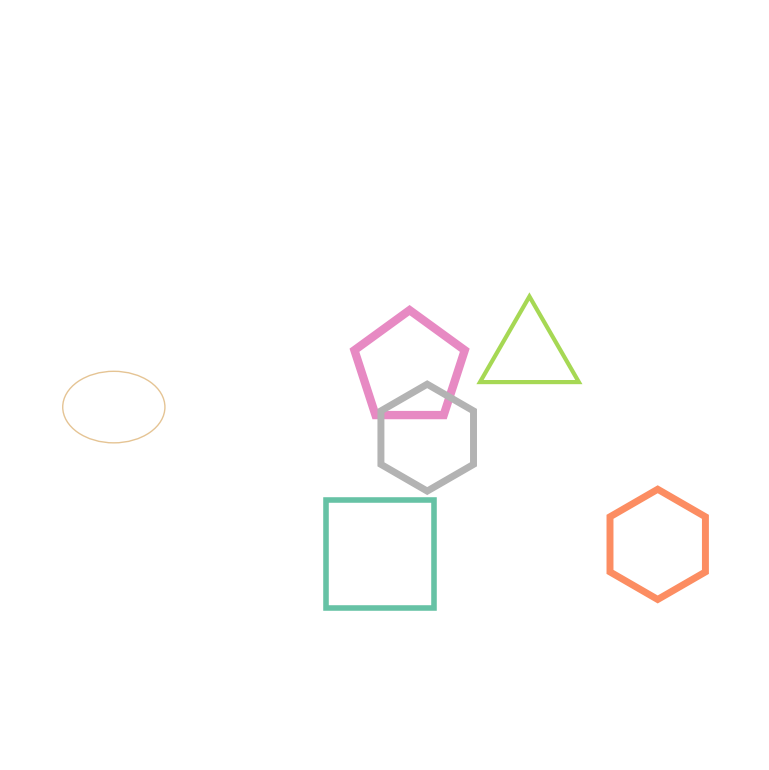[{"shape": "square", "thickness": 2, "radius": 0.35, "center": [0.494, 0.28]}, {"shape": "hexagon", "thickness": 2.5, "radius": 0.36, "center": [0.854, 0.293]}, {"shape": "pentagon", "thickness": 3, "radius": 0.38, "center": [0.532, 0.522]}, {"shape": "triangle", "thickness": 1.5, "radius": 0.37, "center": [0.688, 0.541]}, {"shape": "oval", "thickness": 0.5, "radius": 0.33, "center": [0.148, 0.471]}, {"shape": "hexagon", "thickness": 2.5, "radius": 0.35, "center": [0.555, 0.432]}]